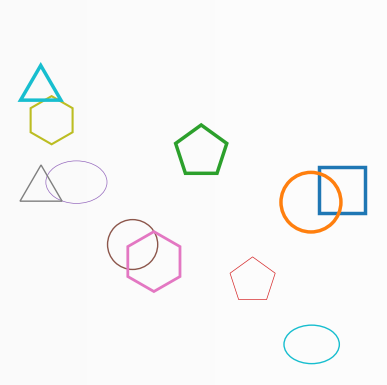[{"shape": "square", "thickness": 2.5, "radius": 0.3, "center": [0.882, 0.506]}, {"shape": "circle", "thickness": 2.5, "radius": 0.39, "center": [0.802, 0.475]}, {"shape": "pentagon", "thickness": 2.5, "radius": 0.35, "center": [0.519, 0.606]}, {"shape": "pentagon", "thickness": 0.5, "radius": 0.31, "center": [0.652, 0.271]}, {"shape": "oval", "thickness": 0.5, "radius": 0.39, "center": [0.197, 0.527]}, {"shape": "circle", "thickness": 1, "radius": 0.32, "center": [0.342, 0.365]}, {"shape": "hexagon", "thickness": 2, "radius": 0.39, "center": [0.397, 0.321]}, {"shape": "triangle", "thickness": 1, "radius": 0.31, "center": [0.106, 0.509]}, {"shape": "hexagon", "thickness": 1.5, "radius": 0.31, "center": [0.133, 0.688]}, {"shape": "triangle", "thickness": 2.5, "radius": 0.3, "center": [0.105, 0.77]}, {"shape": "oval", "thickness": 1, "radius": 0.36, "center": [0.804, 0.105]}]